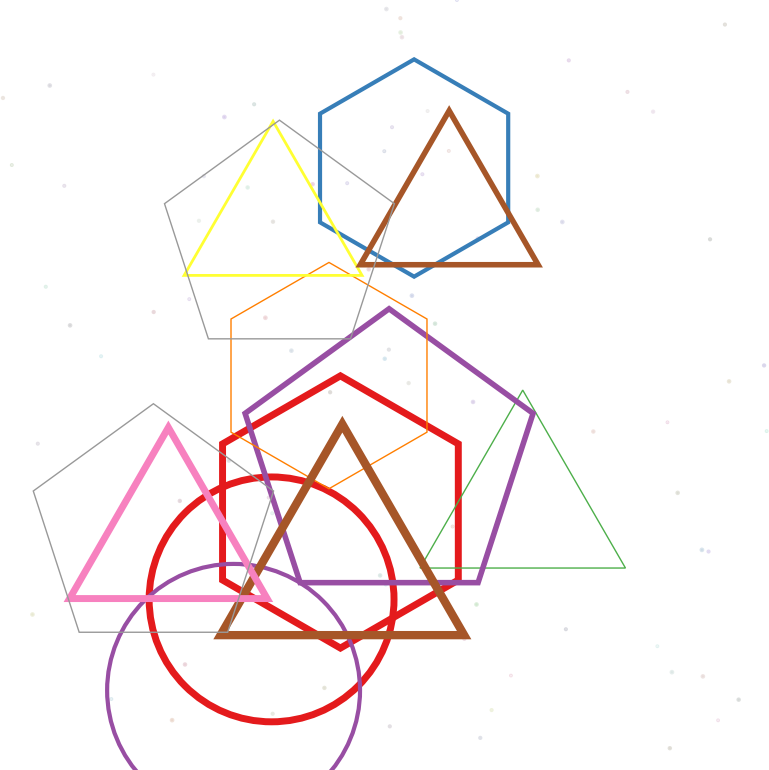[{"shape": "hexagon", "thickness": 2.5, "radius": 0.88, "center": [0.442, 0.335]}, {"shape": "circle", "thickness": 2.5, "radius": 0.79, "center": [0.353, 0.222]}, {"shape": "hexagon", "thickness": 1.5, "radius": 0.71, "center": [0.538, 0.782]}, {"shape": "triangle", "thickness": 0.5, "radius": 0.77, "center": [0.679, 0.339]}, {"shape": "pentagon", "thickness": 2, "radius": 0.98, "center": [0.505, 0.402]}, {"shape": "circle", "thickness": 1.5, "radius": 0.82, "center": [0.303, 0.103]}, {"shape": "hexagon", "thickness": 0.5, "radius": 0.73, "center": [0.427, 0.512]}, {"shape": "triangle", "thickness": 1, "radius": 0.67, "center": [0.355, 0.709]}, {"shape": "triangle", "thickness": 2, "radius": 0.67, "center": [0.583, 0.723]}, {"shape": "triangle", "thickness": 3, "radius": 0.91, "center": [0.445, 0.266]}, {"shape": "triangle", "thickness": 2.5, "radius": 0.74, "center": [0.219, 0.297]}, {"shape": "pentagon", "thickness": 0.5, "radius": 0.78, "center": [0.363, 0.687]}, {"shape": "pentagon", "thickness": 0.5, "radius": 0.82, "center": [0.199, 0.312]}]